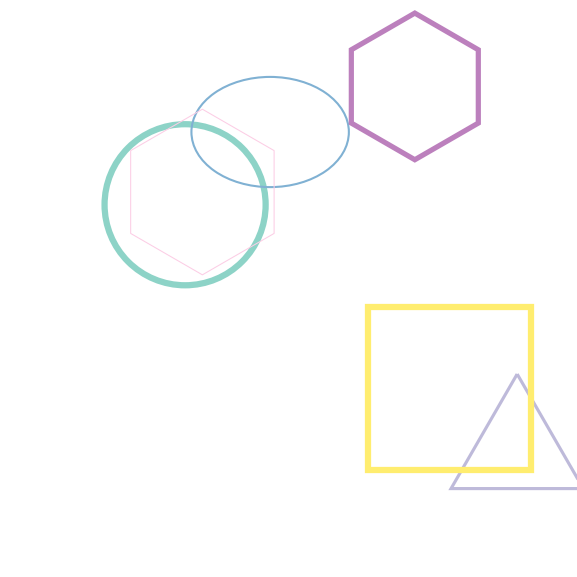[{"shape": "circle", "thickness": 3, "radius": 0.7, "center": [0.321, 0.645]}, {"shape": "triangle", "thickness": 1.5, "radius": 0.66, "center": [0.896, 0.219]}, {"shape": "oval", "thickness": 1, "radius": 0.68, "center": [0.468, 0.771]}, {"shape": "hexagon", "thickness": 0.5, "radius": 0.72, "center": [0.35, 0.667]}, {"shape": "hexagon", "thickness": 2.5, "radius": 0.63, "center": [0.718, 0.849]}, {"shape": "square", "thickness": 3, "radius": 0.71, "center": [0.779, 0.326]}]